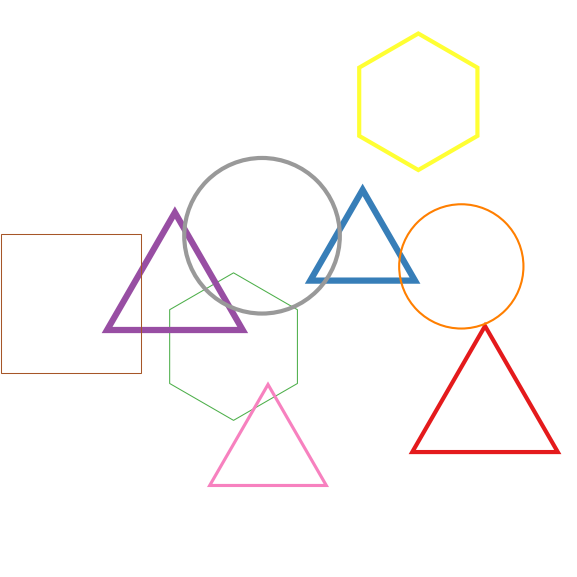[{"shape": "triangle", "thickness": 2, "radius": 0.73, "center": [0.84, 0.289]}, {"shape": "triangle", "thickness": 3, "radius": 0.52, "center": [0.628, 0.566]}, {"shape": "hexagon", "thickness": 0.5, "radius": 0.64, "center": [0.404, 0.399]}, {"shape": "triangle", "thickness": 3, "radius": 0.68, "center": [0.303, 0.496]}, {"shape": "circle", "thickness": 1, "radius": 0.54, "center": [0.799, 0.538]}, {"shape": "hexagon", "thickness": 2, "radius": 0.59, "center": [0.724, 0.823]}, {"shape": "square", "thickness": 0.5, "radius": 0.6, "center": [0.123, 0.474]}, {"shape": "triangle", "thickness": 1.5, "radius": 0.58, "center": [0.464, 0.217]}, {"shape": "circle", "thickness": 2, "radius": 0.67, "center": [0.454, 0.591]}]